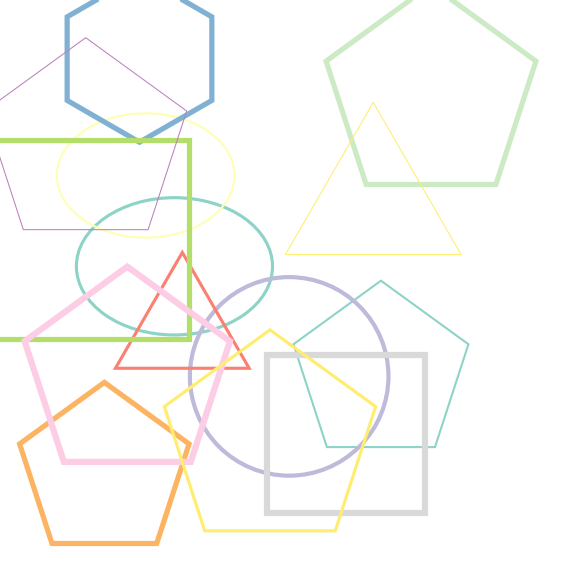[{"shape": "pentagon", "thickness": 1, "radius": 0.8, "center": [0.66, 0.354]}, {"shape": "oval", "thickness": 1.5, "radius": 0.85, "center": [0.302, 0.538]}, {"shape": "oval", "thickness": 1, "radius": 0.77, "center": [0.252, 0.695]}, {"shape": "circle", "thickness": 2, "radius": 0.86, "center": [0.501, 0.347]}, {"shape": "triangle", "thickness": 1.5, "radius": 0.67, "center": [0.316, 0.428]}, {"shape": "hexagon", "thickness": 2.5, "radius": 0.72, "center": [0.242, 0.898]}, {"shape": "pentagon", "thickness": 2.5, "radius": 0.77, "center": [0.181, 0.183]}, {"shape": "square", "thickness": 2.5, "radius": 0.86, "center": [0.155, 0.584]}, {"shape": "pentagon", "thickness": 3, "radius": 0.93, "center": [0.22, 0.351]}, {"shape": "square", "thickness": 3, "radius": 0.68, "center": [0.599, 0.247]}, {"shape": "pentagon", "thickness": 0.5, "radius": 0.92, "center": [0.148, 0.75]}, {"shape": "pentagon", "thickness": 2.5, "radius": 0.96, "center": [0.746, 0.834]}, {"shape": "pentagon", "thickness": 1.5, "radius": 0.96, "center": [0.467, 0.236]}, {"shape": "triangle", "thickness": 0.5, "radius": 0.88, "center": [0.646, 0.646]}]